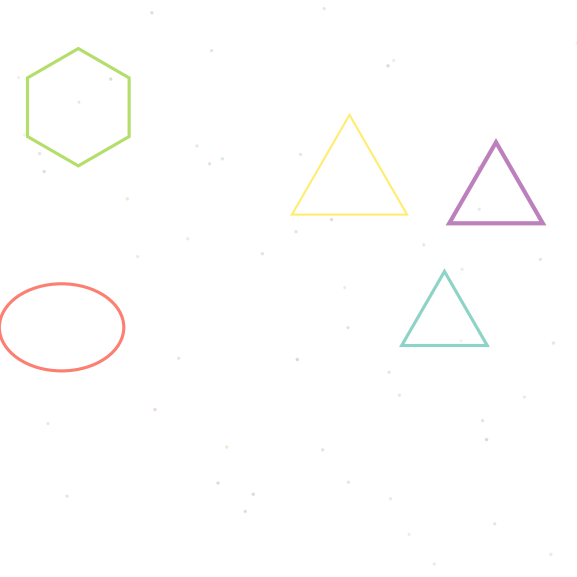[{"shape": "triangle", "thickness": 1.5, "radius": 0.43, "center": [0.77, 0.444]}, {"shape": "oval", "thickness": 1.5, "radius": 0.54, "center": [0.107, 0.432]}, {"shape": "hexagon", "thickness": 1.5, "radius": 0.51, "center": [0.136, 0.813]}, {"shape": "triangle", "thickness": 2, "radius": 0.47, "center": [0.859, 0.659]}, {"shape": "triangle", "thickness": 1, "radius": 0.58, "center": [0.605, 0.685]}]